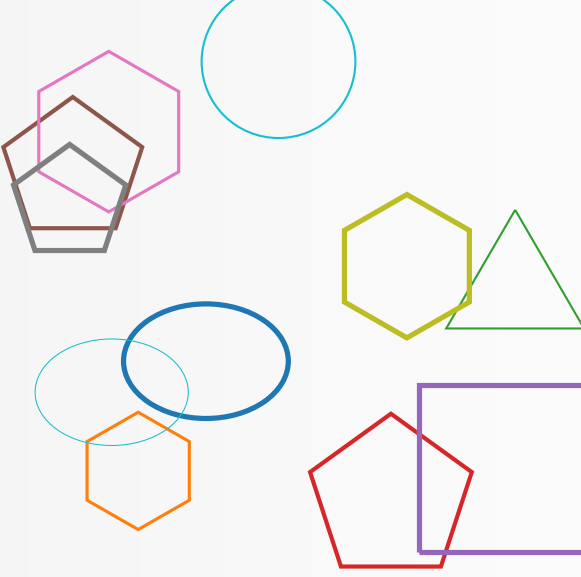[{"shape": "oval", "thickness": 2.5, "radius": 0.71, "center": [0.354, 0.374]}, {"shape": "hexagon", "thickness": 1.5, "radius": 0.51, "center": [0.238, 0.184]}, {"shape": "triangle", "thickness": 1, "radius": 0.68, "center": [0.886, 0.499]}, {"shape": "pentagon", "thickness": 2, "radius": 0.73, "center": [0.673, 0.136]}, {"shape": "square", "thickness": 2.5, "radius": 0.72, "center": [0.865, 0.188]}, {"shape": "pentagon", "thickness": 2, "radius": 0.63, "center": [0.125, 0.706]}, {"shape": "hexagon", "thickness": 1.5, "radius": 0.69, "center": [0.187, 0.771]}, {"shape": "pentagon", "thickness": 2.5, "radius": 0.51, "center": [0.12, 0.647]}, {"shape": "hexagon", "thickness": 2.5, "radius": 0.62, "center": [0.7, 0.538]}, {"shape": "oval", "thickness": 0.5, "radius": 0.66, "center": [0.192, 0.32]}, {"shape": "circle", "thickness": 1, "radius": 0.66, "center": [0.479, 0.892]}]